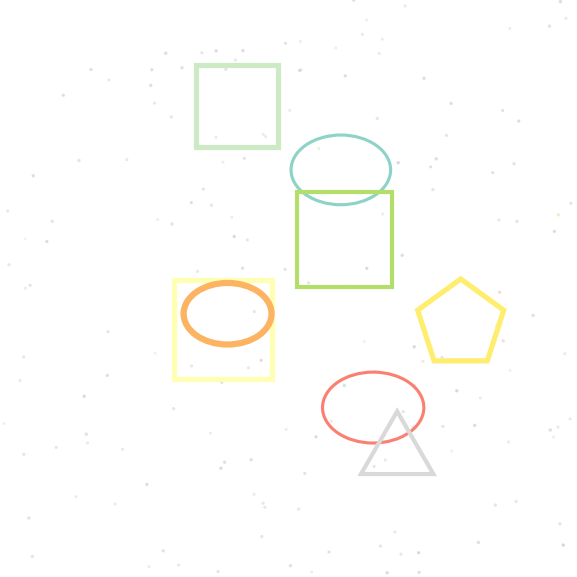[{"shape": "oval", "thickness": 1.5, "radius": 0.43, "center": [0.59, 0.705]}, {"shape": "square", "thickness": 2.5, "radius": 0.43, "center": [0.386, 0.428]}, {"shape": "oval", "thickness": 1.5, "radius": 0.44, "center": [0.646, 0.293]}, {"shape": "oval", "thickness": 3, "radius": 0.38, "center": [0.394, 0.456]}, {"shape": "square", "thickness": 2, "radius": 0.41, "center": [0.597, 0.584]}, {"shape": "triangle", "thickness": 2, "radius": 0.36, "center": [0.688, 0.214]}, {"shape": "square", "thickness": 2.5, "radius": 0.36, "center": [0.411, 0.816]}, {"shape": "pentagon", "thickness": 2.5, "radius": 0.39, "center": [0.798, 0.438]}]